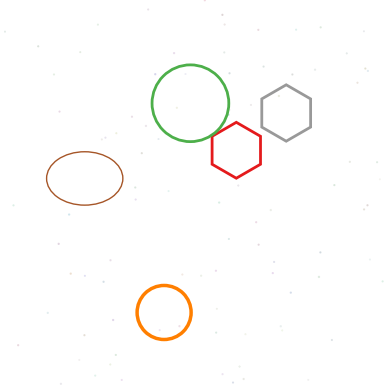[{"shape": "hexagon", "thickness": 2, "radius": 0.36, "center": [0.614, 0.61]}, {"shape": "circle", "thickness": 2, "radius": 0.5, "center": [0.495, 0.732]}, {"shape": "circle", "thickness": 2.5, "radius": 0.35, "center": [0.426, 0.188]}, {"shape": "oval", "thickness": 1, "radius": 0.5, "center": [0.22, 0.537]}, {"shape": "hexagon", "thickness": 2, "radius": 0.37, "center": [0.743, 0.706]}]